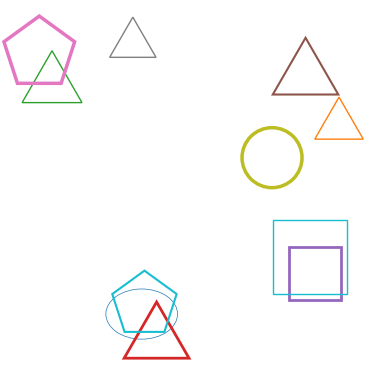[{"shape": "oval", "thickness": 0.5, "radius": 0.47, "center": [0.368, 0.184]}, {"shape": "triangle", "thickness": 1, "radius": 0.36, "center": [0.881, 0.675]}, {"shape": "triangle", "thickness": 1, "radius": 0.45, "center": [0.135, 0.778]}, {"shape": "triangle", "thickness": 2, "radius": 0.49, "center": [0.407, 0.118]}, {"shape": "square", "thickness": 2, "radius": 0.34, "center": [0.818, 0.29]}, {"shape": "triangle", "thickness": 1.5, "radius": 0.49, "center": [0.794, 0.804]}, {"shape": "pentagon", "thickness": 2.5, "radius": 0.48, "center": [0.102, 0.862]}, {"shape": "triangle", "thickness": 1, "radius": 0.35, "center": [0.345, 0.886]}, {"shape": "circle", "thickness": 2.5, "radius": 0.39, "center": [0.707, 0.59]}, {"shape": "pentagon", "thickness": 1.5, "radius": 0.44, "center": [0.375, 0.209]}, {"shape": "square", "thickness": 1, "radius": 0.48, "center": [0.805, 0.331]}]